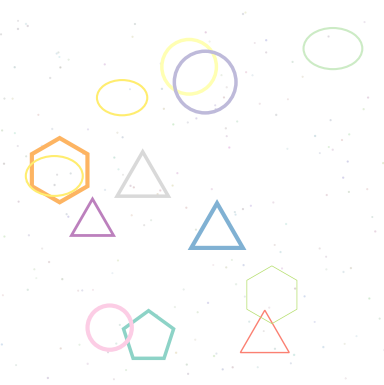[{"shape": "pentagon", "thickness": 2.5, "radius": 0.34, "center": [0.386, 0.125]}, {"shape": "circle", "thickness": 2.5, "radius": 0.35, "center": [0.491, 0.827]}, {"shape": "circle", "thickness": 2.5, "radius": 0.4, "center": [0.533, 0.787]}, {"shape": "triangle", "thickness": 1, "radius": 0.37, "center": [0.688, 0.121]}, {"shape": "triangle", "thickness": 3, "radius": 0.39, "center": [0.564, 0.395]}, {"shape": "hexagon", "thickness": 3, "radius": 0.42, "center": [0.155, 0.558]}, {"shape": "hexagon", "thickness": 0.5, "radius": 0.38, "center": [0.706, 0.234]}, {"shape": "circle", "thickness": 3, "radius": 0.29, "center": [0.285, 0.149]}, {"shape": "triangle", "thickness": 2.5, "radius": 0.38, "center": [0.371, 0.529]}, {"shape": "triangle", "thickness": 2, "radius": 0.32, "center": [0.24, 0.42]}, {"shape": "oval", "thickness": 1.5, "radius": 0.38, "center": [0.865, 0.874]}, {"shape": "oval", "thickness": 1.5, "radius": 0.37, "center": [0.141, 0.543]}, {"shape": "oval", "thickness": 1.5, "radius": 0.33, "center": [0.317, 0.746]}]